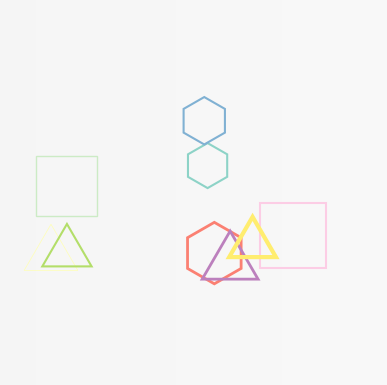[{"shape": "hexagon", "thickness": 1.5, "radius": 0.29, "center": [0.536, 0.57]}, {"shape": "triangle", "thickness": 0.5, "radius": 0.4, "center": [0.132, 0.338]}, {"shape": "hexagon", "thickness": 2, "radius": 0.4, "center": [0.553, 0.343]}, {"shape": "hexagon", "thickness": 1.5, "radius": 0.31, "center": [0.527, 0.686]}, {"shape": "triangle", "thickness": 1.5, "radius": 0.37, "center": [0.173, 0.345]}, {"shape": "square", "thickness": 1.5, "radius": 0.42, "center": [0.756, 0.388]}, {"shape": "triangle", "thickness": 2, "radius": 0.42, "center": [0.594, 0.317]}, {"shape": "square", "thickness": 1, "radius": 0.39, "center": [0.171, 0.516]}, {"shape": "triangle", "thickness": 3, "radius": 0.35, "center": [0.652, 0.367]}]